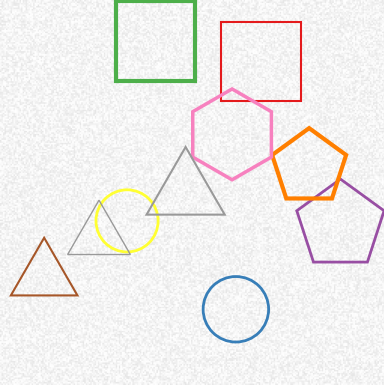[{"shape": "square", "thickness": 1.5, "radius": 0.52, "center": [0.677, 0.84]}, {"shape": "circle", "thickness": 2, "radius": 0.43, "center": [0.613, 0.197]}, {"shape": "square", "thickness": 3, "radius": 0.52, "center": [0.404, 0.893]}, {"shape": "pentagon", "thickness": 2, "radius": 0.6, "center": [0.884, 0.416]}, {"shape": "pentagon", "thickness": 3, "radius": 0.5, "center": [0.803, 0.566]}, {"shape": "circle", "thickness": 2, "radius": 0.4, "center": [0.33, 0.426]}, {"shape": "triangle", "thickness": 1.5, "radius": 0.5, "center": [0.115, 0.283]}, {"shape": "hexagon", "thickness": 2.5, "radius": 0.59, "center": [0.603, 0.651]}, {"shape": "triangle", "thickness": 1.5, "radius": 0.59, "center": [0.482, 0.501]}, {"shape": "triangle", "thickness": 1, "radius": 0.47, "center": [0.257, 0.386]}]